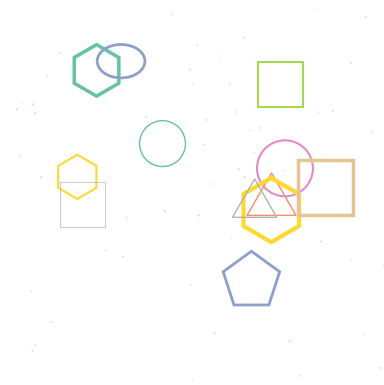[{"shape": "hexagon", "thickness": 2.5, "radius": 0.33, "center": [0.251, 0.817]}, {"shape": "circle", "thickness": 1, "radius": 0.3, "center": [0.422, 0.627]}, {"shape": "triangle", "thickness": 1, "radius": 0.37, "center": [0.705, 0.477]}, {"shape": "pentagon", "thickness": 2, "radius": 0.39, "center": [0.653, 0.27]}, {"shape": "oval", "thickness": 2, "radius": 0.31, "center": [0.314, 0.841]}, {"shape": "circle", "thickness": 1.5, "radius": 0.36, "center": [0.74, 0.563]}, {"shape": "square", "thickness": 1.5, "radius": 0.29, "center": [0.728, 0.78]}, {"shape": "hexagon", "thickness": 1.5, "radius": 0.29, "center": [0.201, 0.541]}, {"shape": "hexagon", "thickness": 3, "radius": 0.42, "center": [0.705, 0.454]}, {"shape": "square", "thickness": 2.5, "radius": 0.36, "center": [0.845, 0.513]}, {"shape": "square", "thickness": 0.5, "radius": 0.29, "center": [0.214, 0.469]}, {"shape": "triangle", "thickness": 1, "radius": 0.33, "center": [0.661, 0.469]}]